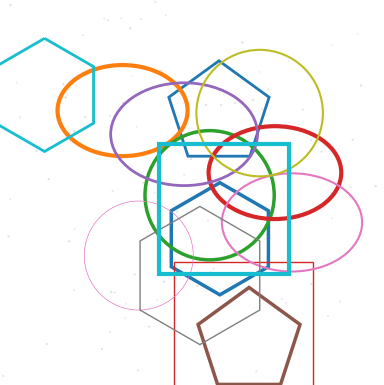[{"shape": "pentagon", "thickness": 2, "radius": 0.68, "center": [0.569, 0.705]}, {"shape": "hexagon", "thickness": 2.5, "radius": 0.73, "center": [0.571, 0.38]}, {"shape": "oval", "thickness": 3, "radius": 0.84, "center": [0.318, 0.713]}, {"shape": "circle", "thickness": 2.5, "radius": 0.84, "center": [0.544, 0.493]}, {"shape": "square", "thickness": 1, "radius": 0.9, "center": [0.632, 0.139]}, {"shape": "oval", "thickness": 3, "radius": 0.86, "center": [0.714, 0.552]}, {"shape": "oval", "thickness": 2, "radius": 0.95, "center": [0.478, 0.651]}, {"shape": "pentagon", "thickness": 2.5, "radius": 0.7, "center": [0.647, 0.114]}, {"shape": "circle", "thickness": 0.5, "radius": 0.71, "center": [0.36, 0.336]}, {"shape": "oval", "thickness": 1.5, "radius": 0.91, "center": [0.758, 0.422]}, {"shape": "hexagon", "thickness": 1, "radius": 0.9, "center": [0.519, 0.284]}, {"shape": "circle", "thickness": 1.5, "radius": 0.82, "center": [0.674, 0.706]}, {"shape": "hexagon", "thickness": 2, "radius": 0.73, "center": [0.116, 0.753]}, {"shape": "square", "thickness": 3, "radius": 0.85, "center": [0.582, 0.457]}]